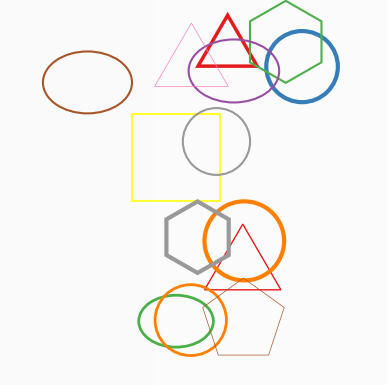[{"shape": "triangle", "thickness": 1, "radius": 0.57, "center": [0.626, 0.304]}, {"shape": "triangle", "thickness": 2.5, "radius": 0.44, "center": [0.587, 0.872]}, {"shape": "circle", "thickness": 3, "radius": 0.46, "center": [0.78, 0.827]}, {"shape": "oval", "thickness": 2, "radius": 0.48, "center": [0.454, 0.166]}, {"shape": "hexagon", "thickness": 1.5, "radius": 0.53, "center": [0.737, 0.891]}, {"shape": "oval", "thickness": 1.5, "radius": 0.58, "center": [0.604, 0.816]}, {"shape": "circle", "thickness": 3, "radius": 0.51, "center": [0.63, 0.374]}, {"shape": "circle", "thickness": 2, "radius": 0.46, "center": [0.492, 0.169]}, {"shape": "square", "thickness": 1.5, "radius": 0.57, "center": [0.454, 0.591]}, {"shape": "oval", "thickness": 1.5, "radius": 0.57, "center": [0.226, 0.786]}, {"shape": "pentagon", "thickness": 0.5, "radius": 0.55, "center": [0.628, 0.167]}, {"shape": "triangle", "thickness": 0.5, "radius": 0.55, "center": [0.494, 0.83]}, {"shape": "hexagon", "thickness": 3, "radius": 0.46, "center": [0.51, 0.384]}, {"shape": "circle", "thickness": 1.5, "radius": 0.43, "center": [0.559, 0.632]}]